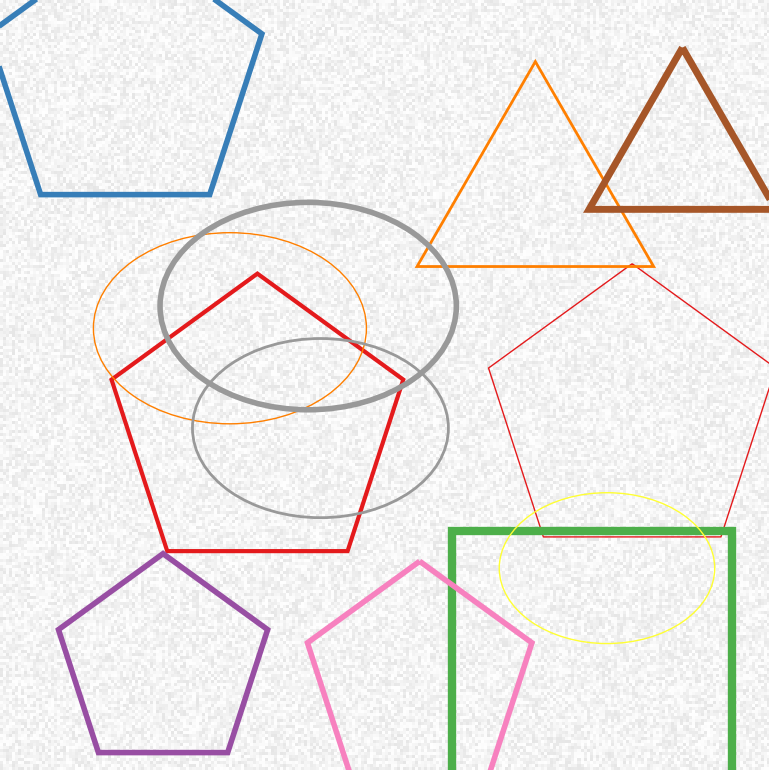[{"shape": "pentagon", "thickness": 0.5, "radius": 0.98, "center": [0.821, 0.461]}, {"shape": "pentagon", "thickness": 1.5, "radius": 1.0, "center": [0.334, 0.445]}, {"shape": "pentagon", "thickness": 2, "radius": 0.93, "center": [0.163, 0.898]}, {"shape": "square", "thickness": 3, "radius": 0.91, "center": [0.769, 0.129]}, {"shape": "pentagon", "thickness": 2, "radius": 0.71, "center": [0.212, 0.138]}, {"shape": "oval", "thickness": 0.5, "radius": 0.89, "center": [0.299, 0.574]}, {"shape": "triangle", "thickness": 1, "radius": 0.89, "center": [0.695, 0.743]}, {"shape": "oval", "thickness": 0.5, "radius": 0.7, "center": [0.788, 0.262]}, {"shape": "triangle", "thickness": 2.5, "radius": 0.7, "center": [0.886, 0.798]}, {"shape": "pentagon", "thickness": 2, "radius": 0.77, "center": [0.545, 0.118]}, {"shape": "oval", "thickness": 2, "radius": 0.96, "center": [0.4, 0.603]}, {"shape": "oval", "thickness": 1, "radius": 0.83, "center": [0.416, 0.444]}]